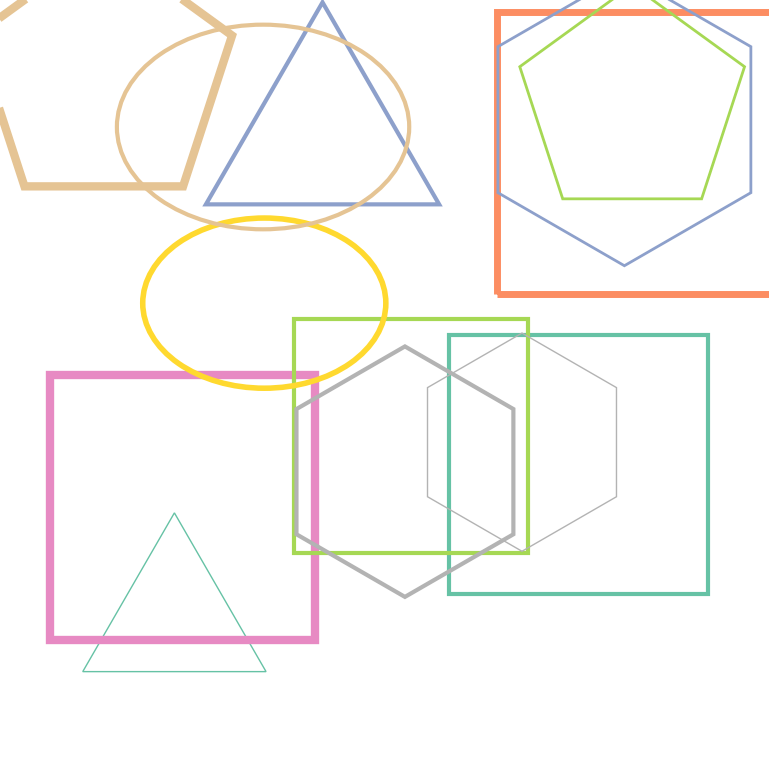[{"shape": "triangle", "thickness": 0.5, "radius": 0.69, "center": [0.226, 0.196]}, {"shape": "square", "thickness": 1.5, "radius": 0.84, "center": [0.751, 0.397]}, {"shape": "square", "thickness": 2.5, "radius": 0.92, "center": [0.828, 0.801]}, {"shape": "hexagon", "thickness": 1, "radius": 0.95, "center": [0.811, 0.845]}, {"shape": "triangle", "thickness": 1.5, "radius": 0.87, "center": [0.419, 0.822]}, {"shape": "square", "thickness": 3, "radius": 0.86, "center": [0.237, 0.341]}, {"shape": "square", "thickness": 1.5, "radius": 0.76, "center": [0.534, 0.434]}, {"shape": "pentagon", "thickness": 1, "radius": 0.77, "center": [0.821, 0.866]}, {"shape": "oval", "thickness": 2, "radius": 0.79, "center": [0.343, 0.606]}, {"shape": "pentagon", "thickness": 3, "radius": 0.88, "center": [0.135, 0.9]}, {"shape": "oval", "thickness": 1.5, "radius": 0.95, "center": [0.342, 0.835]}, {"shape": "hexagon", "thickness": 0.5, "radius": 0.71, "center": [0.678, 0.426]}, {"shape": "hexagon", "thickness": 1.5, "radius": 0.81, "center": [0.526, 0.387]}]